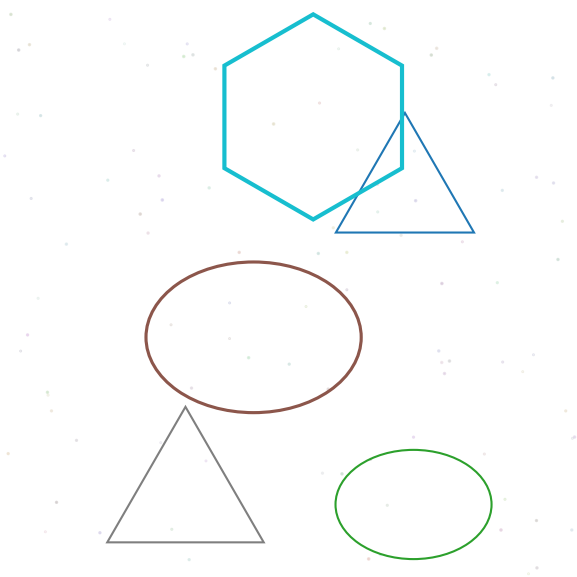[{"shape": "triangle", "thickness": 1, "radius": 0.69, "center": [0.701, 0.666]}, {"shape": "oval", "thickness": 1, "radius": 0.68, "center": [0.716, 0.126]}, {"shape": "oval", "thickness": 1.5, "radius": 0.93, "center": [0.439, 0.415]}, {"shape": "triangle", "thickness": 1, "radius": 0.78, "center": [0.321, 0.138]}, {"shape": "hexagon", "thickness": 2, "radius": 0.89, "center": [0.542, 0.797]}]